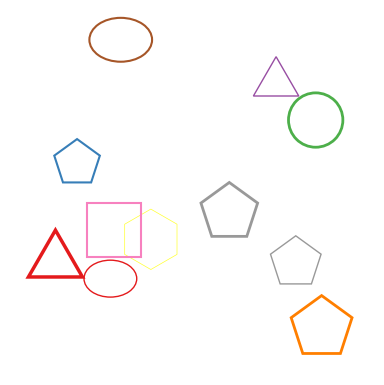[{"shape": "oval", "thickness": 1, "radius": 0.34, "center": [0.287, 0.276]}, {"shape": "triangle", "thickness": 2.5, "radius": 0.41, "center": [0.144, 0.321]}, {"shape": "pentagon", "thickness": 1.5, "radius": 0.31, "center": [0.2, 0.577]}, {"shape": "circle", "thickness": 2, "radius": 0.35, "center": [0.82, 0.688]}, {"shape": "triangle", "thickness": 1, "radius": 0.34, "center": [0.717, 0.785]}, {"shape": "pentagon", "thickness": 2, "radius": 0.42, "center": [0.835, 0.149]}, {"shape": "hexagon", "thickness": 0.5, "radius": 0.39, "center": [0.392, 0.378]}, {"shape": "oval", "thickness": 1.5, "radius": 0.41, "center": [0.314, 0.897]}, {"shape": "square", "thickness": 1.5, "radius": 0.35, "center": [0.296, 0.403]}, {"shape": "pentagon", "thickness": 2, "radius": 0.39, "center": [0.596, 0.449]}, {"shape": "pentagon", "thickness": 1, "radius": 0.35, "center": [0.768, 0.318]}]